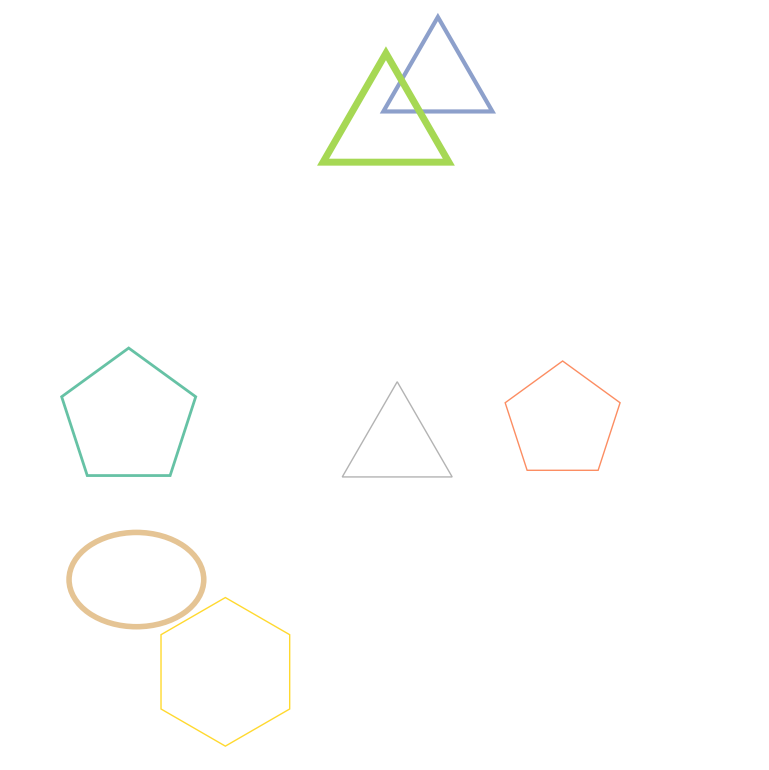[{"shape": "pentagon", "thickness": 1, "radius": 0.46, "center": [0.167, 0.456]}, {"shape": "pentagon", "thickness": 0.5, "radius": 0.39, "center": [0.731, 0.453]}, {"shape": "triangle", "thickness": 1.5, "radius": 0.41, "center": [0.569, 0.896]}, {"shape": "triangle", "thickness": 2.5, "radius": 0.47, "center": [0.501, 0.837]}, {"shape": "hexagon", "thickness": 0.5, "radius": 0.48, "center": [0.293, 0.127]}, {"shape": "oval", "thickness": 2, "radius": 0.44, "center": [0.177, 0.247]}, {"shape": "triangle", "thickness": 0.5, "radius": 0.41, "center": [0.516, 0.422]}]